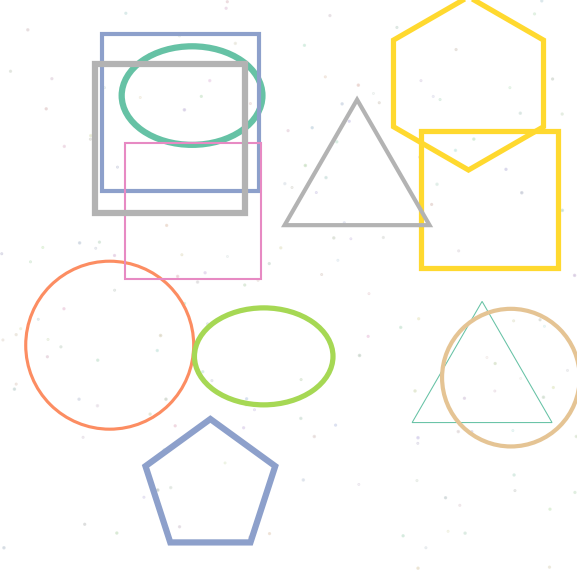[{"shape": "triangle", "thickness": 0.5, "radius": 0.7, "center": [0.835, 0.337]}, {"shape": "oval", "thickness": 3, "radius": 0.61, "center": [0.333, 0.834]}, {"shape": "circle", "thickness": 1.5, "radius": 0.73, "center": [0.19, 0.401]}, {"shape": "pentagon", "thickness": 3, "radius": 0.59, "center": [0.364, 0.155]}, {"shape": "square", "thickness": 2, "radius": 0.68, "center": [0.312, 0.804]}, {"shape": "square", "thickness": 1, "radius": 0.59, "center": [0.334, 0.634]}, {"shape": "oval", "thickness": 2.5, "radius": 0.6, "center": [0.457, 0.382]}, {"shape": "hexagon", "thickness": 2.5, "radius": 0.75, "center": [0.811, 0.855]}, {"shape": "square", "thickness": 2.5, "radius": 0.59, "center": [0.848, 0.654]}, {"shape": "circle", "thickness": 2, "radius": 0.6, "center": [0.885, 0.345]}, {"shape": "triangle", "thickness": 2, "radius": 0.72, "center": [0.618, 0.682]}, {"shape": "square", "thickness": 3, "radius": 0.65, "center": [0.294, 0.759]}]